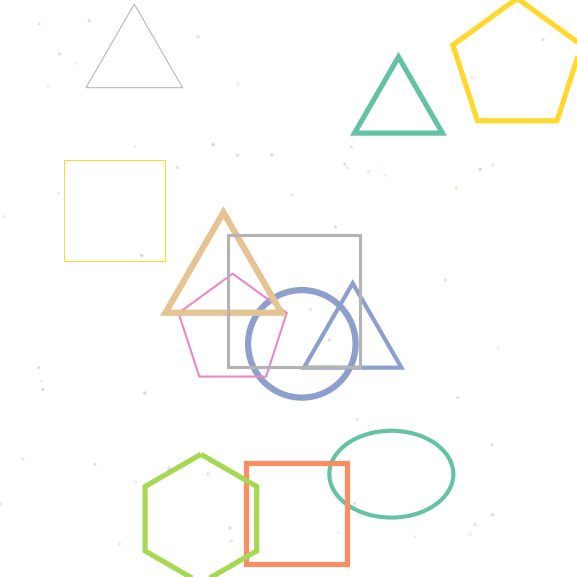[{"shape": "oval", "thickness": 2, "radius": 0.54, "center": [0.678, 0.178]}, {"shape": "triangle", "thickness": 2.5, "radius": 0.44, "center": [0.69, 0.813]}, {"shape": "square", "thickness": 2.5, "radius": 0.44, "center": [0.514, 0.11]}, {"shape": "triangle", "thickness": 2, "radius": 0.49, "center": [0.611, 0.411]}, {"shape": "circle", "thickness": 3, "radius": 0.47, "center": [0.523, 0.404]}, {"shape": "pentagon", "thickness": 1, "radius": 0.49, "center": [0.403, 0.427]}, {"shape": "hexagon", "thickness": 2.5, "radius": 0.56, "center": [0.348, 0.101]}, {"shape": "pentagon", "thickness": 2.5, "radius": 0.59, "center": [0.896, 0.885]}, {"shape": "square", "thickness": 0.5, "radius": 0.44, "center": [0.199, 0.635]}, {"shape": "triangle", "thickness": 3, "radius": 0.58, "center": [0.387, 0.516]}, {"shape": "triangle", "thickness": 0.5, "radius": 0.48, "center": [0.233, 0.896]}, {"shape": "square", "thickness": 1.5, "radius": 0.57, "center": [0.509, 0.479]}]